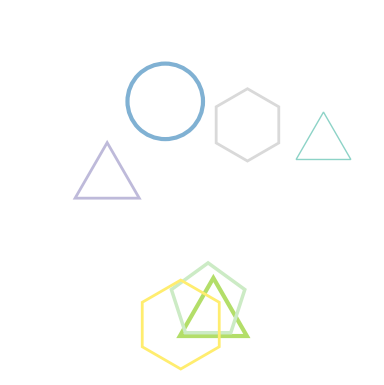[{"shape": "triangle", "thickness": 1, "radius": 0.41, "center": [0.84, 0.627]}, {"shape": "triangle", "thickness": 2, "radius": 0.48, "center": [0.278, 0.533]}, {"shape": "circle", "thickness": 3, "radius": 0.49, "center": [0.429, 0.737]}, {"shape": "triangle", "thickness": 3, "radius": 0.5, "center": [0.554, 0.177]}, {"shape": "hexagon", "thickness": 2, "radius": 0.47, "center": [0.643, 0.676]}, {"shape": "pentagon", "thickness": 2.5, "radius": 0.5, "center": [0.54, 0.217]}, {"shape": "hexagon", "thickness": 2, "radius": 0.58, "center": [0.469, 0.157]}]